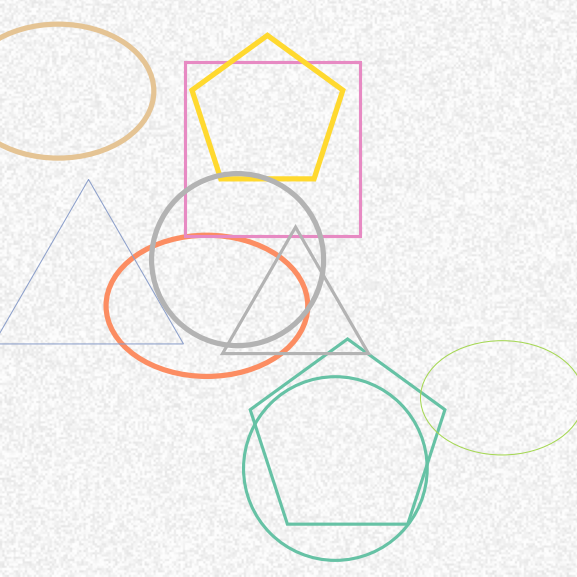[{"shape": "pentagon", "thickness": 1.5, "radius": 0.89, "center": [0.602, 0.235]}, {"shape": "circle", "thickness": 1.5, "radius": 0.8, "center": [0.581, 0.188]}, {"shape": "oval", "thickness": 2.5, "radius": 0.87, "center": [0.358, 0.47]}, {"shape": "triangle", "thickness": 0.5, "radius": 0.95, "center": [0.153, 0.499]}, {"shape": "square", "thickness": 1.5, "radius": 0.75, "center": [0.472, 0.741]}, {"shape": "oval", "thickness": 0.5, "radius": 0.71, "center": [0.87, 0.31]}, {"shape": "pentagon", "thickness": 2.5, "radius": 0.69, "center": [0.463, 0.801]}, {"shape": "oval", "thickness": 2.5, "radius": 0.83, "center": [0.101, 0.841]}, {"shape": "triangle", "thickness": 1.5, "radius": 0.73, "center": [0.512, 0.46]}, {"shape": "circle", "thickness": 2.5, "radius": 0.74, "center": [0.411, 0.55]}]